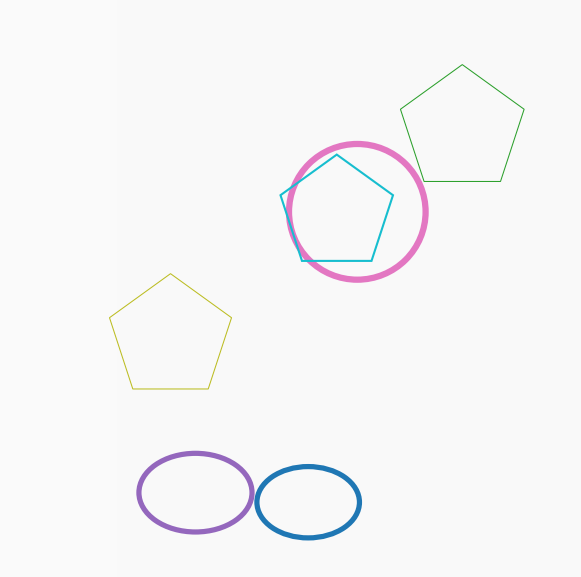[{"shape": "oval", "thickness": 2.5, "radius": 0.44, "center": [0.53, 0.129]}, {"shape": "pentagon", "thickness": 0.5, "radius": 0.56, "center": [0.795, 0.775]}, {"shape": "oval", "thickness": 2.5, "radius": 0.49, "center": [0.336, 0.146]}, {"shape": "circle", "thickness": 3, "radius": 0.59, "center": [0.615, 0.632]}, {"shape": "pentagon", "thickness": 0.5, "radius": 0.55, "center": [0.293, 0.415]}, {"shape": "pentagon", "thickness": 1, "radius": 0.51, "center": [0.579, 0.63]}]